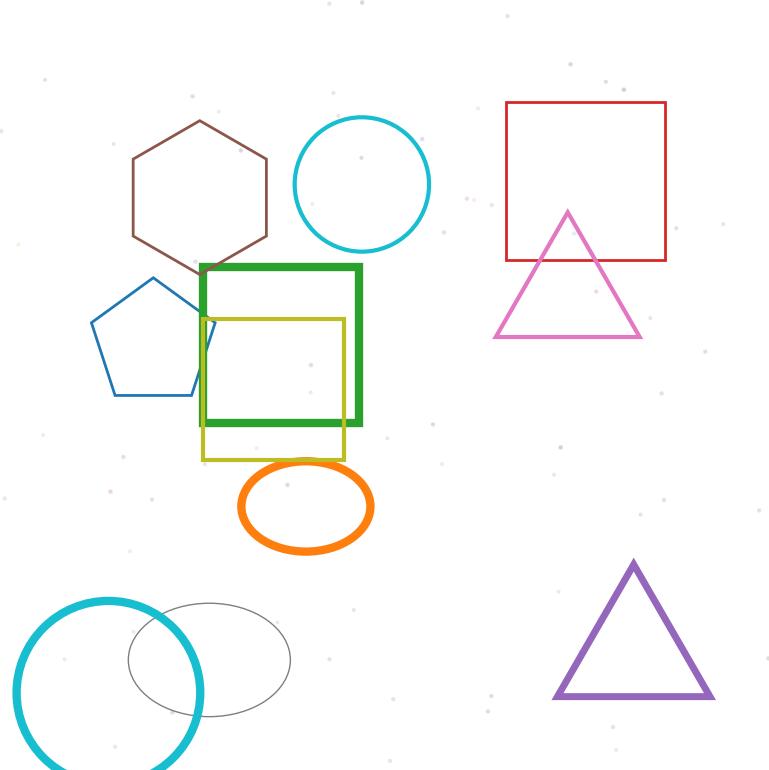[{"shape": "pentagon", "thickness": 1, "radius": 0.42, "center": [0.199, 0.555]}, {"shape": "oval", "thickness": 3, "radius": 0.42, "center": [0.397, 0.342]}, {"shape": "square", "thickness": 3, "radius": 0.51, "center": [0.364, 0.552]}, {"shape": "square", "thickness": 1, "radius": 0.51, "center": [0.761, 0.765]}, {"shape": "triangle", "thickness": 2.5, "radius": 0.57, "center": [0.823, 0.152]}, {"shape": "hexagon", "thickness": 1, "radius": 0.5, "center": [0.259, 0.743]}, {"shape": "triangle", "thickness": 1.5, "radius": 0.54, "center": [0.737, 0.616]}, {"shape": "oval", "thickness": 0.5, "radius": 0.53, "center": [0.272, 0.143]}, {"shape": "square", "thickness": 1.5, "radius": 0.46, "center": [0.355, 0.495]}, {"shape": "circle", "thickness": 1.5, "radius": 0.44, "center": [0.47, 0.76]}, {"shape": "circle", "thickness": 3, "radius": 0.6, "center": [0.141, 0.1]}]